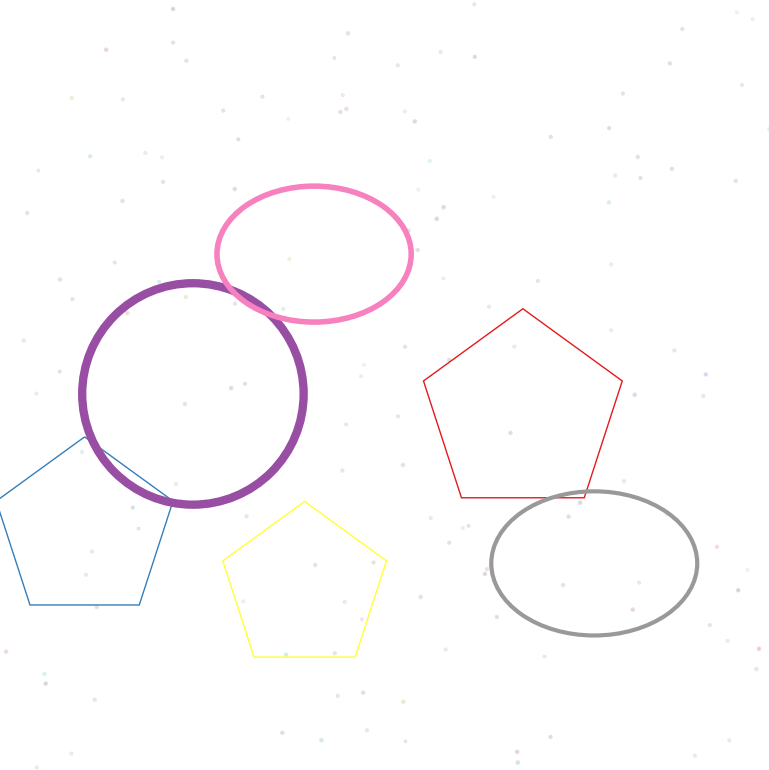[{"shape": "pentagon", "thickness": 0.5, "radius": 0.68, "center": [0.679, 0.463]}, {"shape": "pentagon", "thickness": 0.5, "radius": 0.6, "center": [0.11, 0.312]}, {"shape": "circle", "thickness": 3, "radius": 0.72, "center": [0.251, 0.488]}, {"shape": "pentagon", "thickness": 0.5, "radius": 0.56, "center": [0.396, 0.237]}, {"shape": "oval", "thickness": 2, "radius": 0.63, "center": [0.408, 0.67]}, {"shape": "oval", "thickness": 1.5, "radius": 0.67, "center": [0.772, 0.268]}]